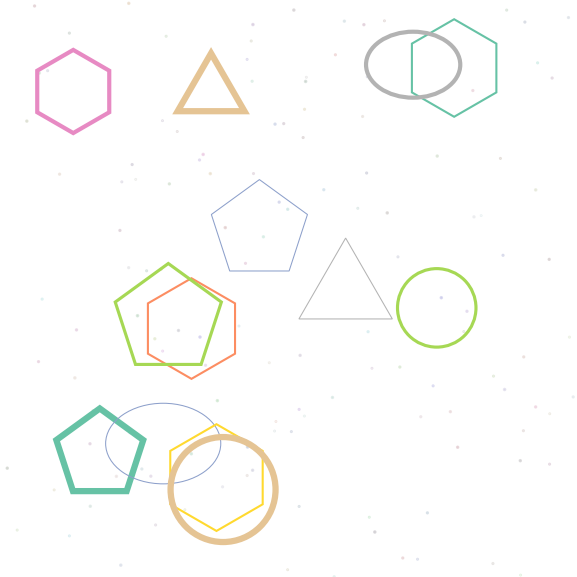[{"shape": "hexagon", "thickness": 1, "radius": 0.42, "center": [0.786, 0.881]}, {"shape": "pentagon", "thickness": 3, "radius": 0.4, "center": [0.173, 0.213]}, {"shape": "hexagon", "thickness": 1, "radius": 0.44, "center": [0.332, 0.43]}, {"shape": "pentagon", "thickness": 0.5, "radius": 0.44, "center": [0.449, 0.601]}, {"shape": "oval", "thickness": 0.5, "radius": 0.5, "center": [0.283, 0.231]}, {"shape": "hexagon", "thickness": 2, "radius": 0.36, "center": [0.127, 0.841]}, {"shape": "circle", "thickness": 1.5, "radius": 0.34, "center": [0.756, 0.466]}, {"shape": "pentagon", "thickness": 1.5, "radius": 0.48, "center": [0.291, 0.446]}, {"shape": "hexagon", "thickness": 1, "radius": 0.46, "center": [0.375, 0.172]}, {"shape": "circle", "thickness": 3, "radius": 0.45, "center": [0.386, 0.151]}, {"shape": "triangle", "thickness": 3, "radius": 0.33, "center": [0.365, 0.84]}, {"shape": "triangle", "thickness": 0.5, "radius": 0.47, "center": [0.598, 0.494]}, {"shape": "oval", "thickness": 2, "radius": 0.41, "center": [0.715, 0.887]}]